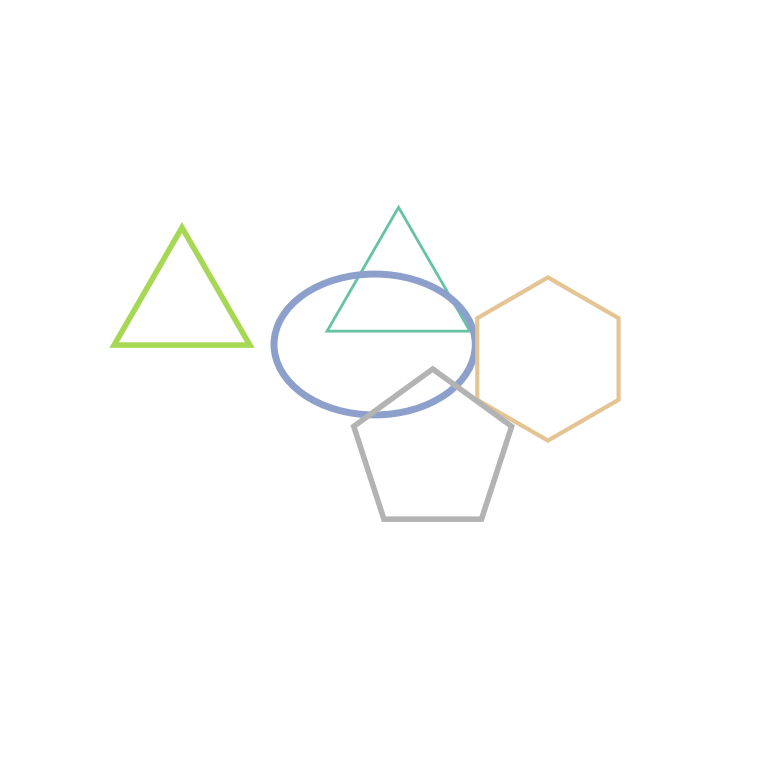[{"shape": "triangle", "thickness": 1, "radius": 0.54, "center": [0.518, 0.624]}, {"shape": "oval", "thickness": 2.5, "radius": 0.65, "center": [0.487, 0.553]}, {"shape": "triangle", "thickness": 2, "radius": 0.51, "center": [0.236, 0.603]}, {"shape": "hexagon", "thickness": 1.5, "radius": 0.53, "center": [0.712, 0.534]}, {"shape": "pentagon", "thickness": 2, "radius": 0.54, "center": [0.562, 0.413]}]